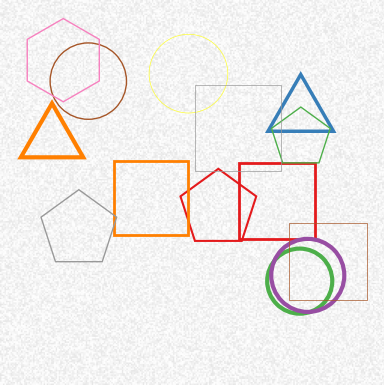[{"shape": "square", "thickness": 2, "radius": 0.49, "center": [0.719, 0.478]}, {"shape": "pentagon", "thickness": 1.5, "radius": 0.52, "center": [0.567, 0.458]}, {"shape": "triangle", "thickness": 2.5, "radius": 0.49, "center": [0.781, 0.708]}, {"shape": "pentagon", "thickness": 1, "radius": 0.4, "center": [0.781, 0.642]}, {"shape": "circle", "thickness": 3, "radius": 0.42, "center": [0.779, 0.27]}, {"shape": "circle", "thickness": 3, "radius": 0.47, "center": [0.799, 0.285]}, {"shape": "triangle", "thickness": 3, "radius": 0.47, "center": [0.135, 0.638]}, {"shape": "square", "thickness": 2, "radius": 0.48, "center": [0.392, 0.485]}, {"shape": "circle", "thickness": 0.5, "radius": 0.51, "center": [0.489, 0.809]}, {"shape": "circle", "thickness": 1, "radius": 0.5, "center": [0.229, 0.789]}, {"shape": "square", "thickness": 0.5, "radius": 0.5, "center": [0.852, 0.321]}, {"shape": "hexagon", "thickness": 1, "radius": 0.54, "center": [0.164, 0.844]}, {"shape": "pentagon", "thickness": 1, "radius": 0.52, "center": [0.205, 0.404]}, {"shape": "square", "thickness": 0.5, "radius": 0.56, "center": [0.618, 0.667]}]